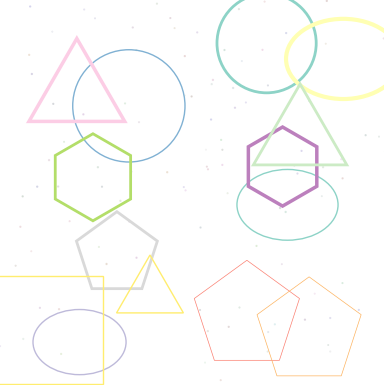[{"shape": "circle", "thickness": 2, "radius": 0.64, "center": [0.692, 0.888]}, {"shape": "oval", "thickness": 1, "radius": 0.66, "center": [0.747, 0.468]}, {"shape": "oval", "thickness": 3, "radius": 0.74, "center": [0.892, 0.847]}, {"shape": "oval", "thickness": 1, "radius": 0.6, "center": [0.207, 0.111]}, {"shape": "pentagon", "thickness": 0.5, "radius": 0.72, "center": [0.641, 0.18]}, {"shape": "circle", "thickness": 1, "radius": 0.73, "center": [0.335, 0.725]}, {"shape": "pentagon", "thickness": 0.5, "radius": 0.71, "center": [0.803, 0.139]}, {"shape": "hexagon", "thickness": 2, "radius": 0.57, "center": [0.241, 0.54]}, {"shape": "triangle", "thickness": 2.5, "radius": 0.72, "center": [0.2, 0.756]}, {"shape": "pentagon", "thickness": 2, "radius": 0.55, "center": [0.304, 0.34]}, {"shape": "hexagon", "thickness": 2.5, "radius": 0.51, "center": [0.734, 0.567]}, {"shape": "triangle", "thickness": 2, "radius": 0.7, "center": [0.779, 0.642]}, {"shape": "triangle", "thickness": 1, "radius": 0.5, "center": [0.39, 0.237]}, {"shape": "square", "thickness": 1, "radius": 0.7, "center": [0.128, 0.144]}]